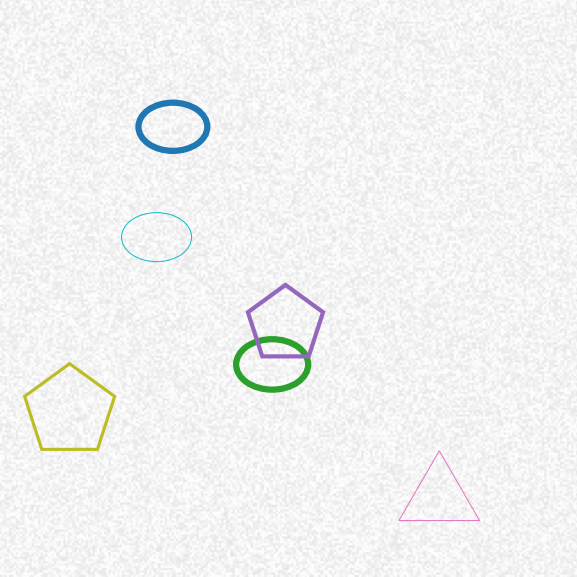[{"shape": "oval", "thickness": 3, "radius": 0.3, "center": [0.299, 0.78]}, {"shape": "oval", "thickness": 3, "radius": 0.31, "center": [0.471, 0.368]}, {"shape": "pentagon", "thickness": 2, "radius": 0.34, "center": [0.494, 0.437]}, {"shape": "triangle", "thickness": 0.5, "radius": 0.4, "center": [0.761, 0.138]}, {"shape": "pentagon", "thickness": 1.5, "radius": 0.41, "center": [0.121, 0.287]}, {"shape": "oval", "thickness": 0.5, "radius": 0.3, "center": [0.271, 0.588]}]